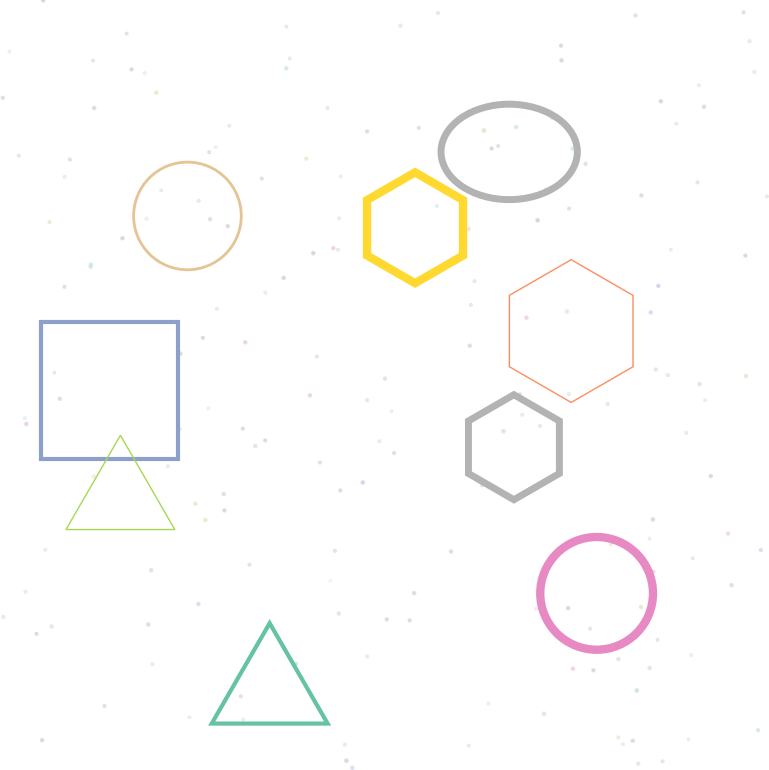[{"shape": "triangle", "thickness": 1.5, "radius": 0.43, "center": [0.35, 0.104]}, {"shape": "hexagon", "thickness": 0.5, "radius": 0.46, "center": [0.742, 0.57]}, {"shape": "square", "thickness": 1.5, "radius": 0.45, "center": [0.142, 0.493]}, {"shape": "circle", "thickness": 3, "radius": 0.37, "center": [0.775, 0.229]}, {"shape": "triangle", "thickness": 0.5, "radius": 0.41, "center": [0.156, 0.353]}, {"shape": "hexagon", "thickness": 3, "radius": 0.36, "center": [0.539, 0.704]}, {"shape": "circle", "thickness": 1, "radius": 0.35, "center": [0.243, 0.72]}, {"shape": "oval", "thickness": 2.5, "radius": 0.44, "center": [0.661, 0.803]}, {"shape": "hexagon", "thickness": 2.5, "radius": 0.34, "center": [0.667, 0.419]}]